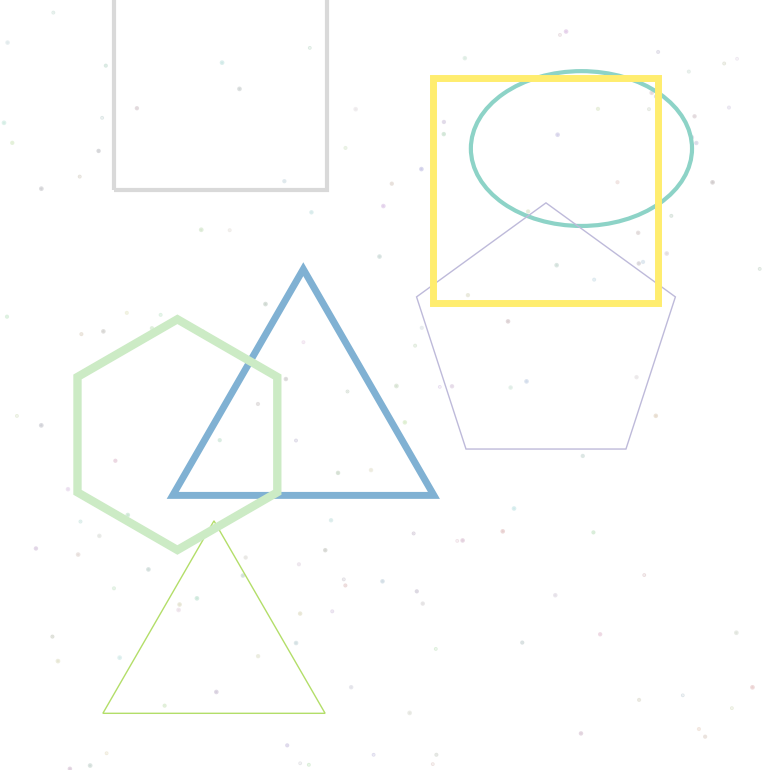[{"shape": "oval", "thickness": 1.5, "radius": 0.72, "center": [0.755, 0.807]}, {"shape": "pentagon", "thickness": 0.5, "radius": 0.88, "center": [0.709, 0.56]}, {"shape": "triangle", "thickness": 2.5, "radius": 0.98, "center": [0.394, 0.455]}, {"shape": "triangle", "thickness": 0.5, "radius": 0.83, "center": [0.278, 0.157]}, {"shape": "square", "thickness": 1.5, "radius": 0.69, "center": [0.287, 0.892]}, {"shape": "hexagon", "thickness": 3, "radius": 0.75, "center": [0.23, 0.436]}, {"shape": "square", "thickness": 2.5, "radius": 0.73, "center": [0.708, 0.752]}]